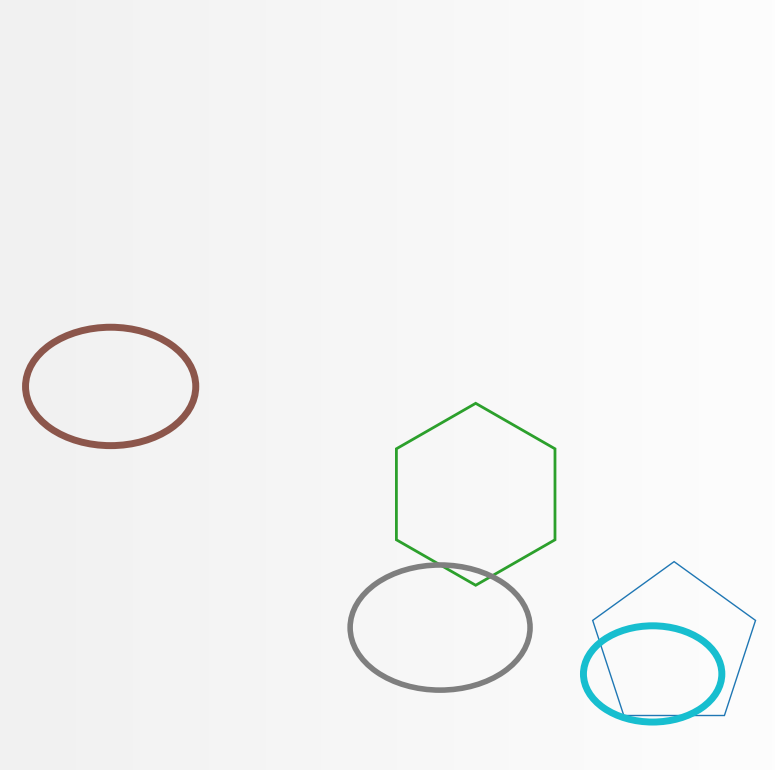[{"shape": "pentagon", "thickness": 0.5, "radius": 0.55, "center": [0.87, 0.16]}, {"shape": "hexagon", "thickness": 1, "radius": 0.59, "center": [0.614, 0.358]}, {"shape": "oval", "thickness": 2.5, "radius": 0.55, "center": [0.143, 0.498]}, {"shape": "oval", "thickness": 2, "radius": 0.58, "center": [0.568, 0.185]}, {"shape": "oval", "thickness": 2.5, "radius": 0.45, "center": [0.842, 0.125]}]